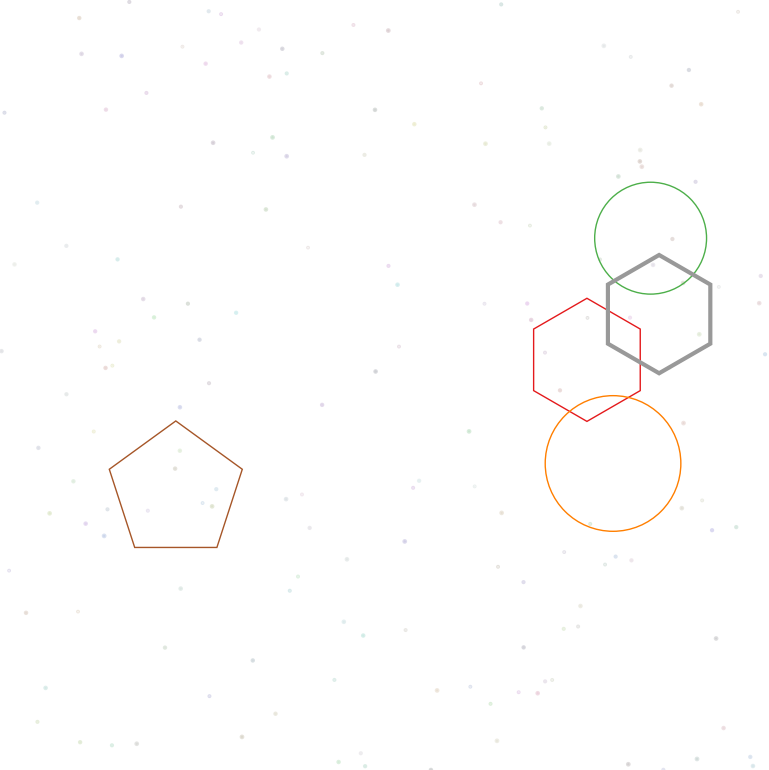[{"shape": "hexagon", "thickness": 0.5, "radius": 0.4, "center": [0.762, 0.533]}, {"shape": "circle", "thickness": 0.5, "radius": 0.36, "center": [0.845, 0.691]}, {"shape": "circle", "thickness": 0.5, "radius": 0.44, "center": [0.796, 0.398]}, {"shape": "pentagon", "thickness": 0.5, "radius": 0.45, "center": [0.228, 0.362]}, {"shape": "hexagon", "thickness": 1.5, "radius": 0.38, "center": [0.856, 0.592]}]